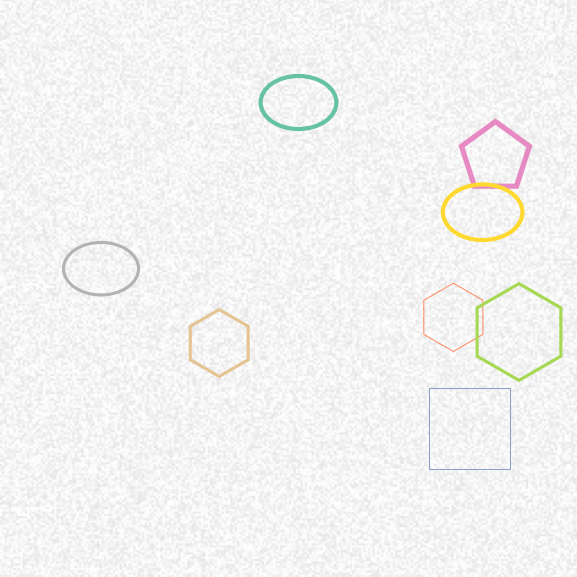[{"shape": "oval", "thickness": 2, "radius": 0.33, "center": [0.517, 0.822]}, {"shape": "hexagon", "thickness": 0.5, "radius": 0.3, "center": [0.785, 0.45]}, {"shape": "square", "thickness": 0.5, "radius": 0.35, "center": [0.813, 0.257]}, {"shape": "pentagon", "thickness": 2.5, "radius": 0.31, "center": [0.858, 0.727]}, {"shape": "hexagon", "thickness": 1.5, "radius": 0.42, "center": [0.899, 0.424]}, {"shape": "oval", "thickness": 2, "radius": 0.34, "center": [0.836, 0.632]}, {"shape": "hexagon", "thickness": 1.5, "radius": 0.29, "center": [0.38, 0.405]}, {"shape": "oval", "thickness": 1.5, "radius": 0.32, "center": [0.175, 0.534]}]